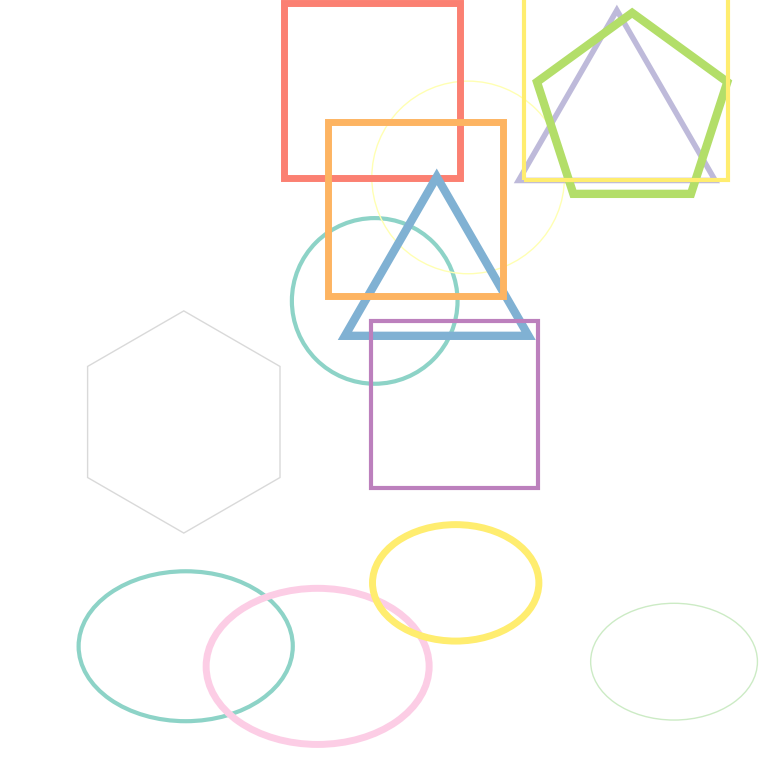[{"shape": "circle", "thickness": 1.5, "radius": 0.54, "center": [0.487, 0.609]}, {"shape": "oval", "thickness": 1.5, "radius": 0.7, "center": [0.241, 0.161]}, {"shape": "circle", "thickness": 0.5, "radius": 0.63, "center": [0.608, 0.77]}, {"shape": "triangle", "thickness": 2, "radius": 0.74, "center": [0.801, 0.839]}, {"shape": "square", "thickness": 2.5, "radius": 0.57, "center": [0.483, 0.882]}, {"shape": "triangle", "thickness": 3, "radius": 0.69, "center": [0.567, 0.633]}, {"shape": "square", "thickness": 2.5, "radius": 0.57, "center": [0.54, 0.728]}, {"shape": "pentagon", "thickness": 3, "radius": 0.65, "center": [0.821, 0.853]}, {"shape": "oval", "thickness": 2.5, "radius": 0.72, "center": [0.413, 0.135]}, {"shape": "hexagon", "thickness": 0.5, "radius": 0.72, "center": [0.239, 0.452]}, {"shape": "square", "thickness": 1.5, "radius": 0.54, "center": [0.59, 0.475]}, {"shape": "oval", "thickness": 0.5, "radius": 0.54, "center": [0.875, 0.141]}, {"shape": "oval", "thickness": 2.5, "radius": 0.54, "center": [0.592, 0.243]}, {"shape": "square", "thickness": 1.5, "radius": 0.66, "center": [0.813, 0.899]}]